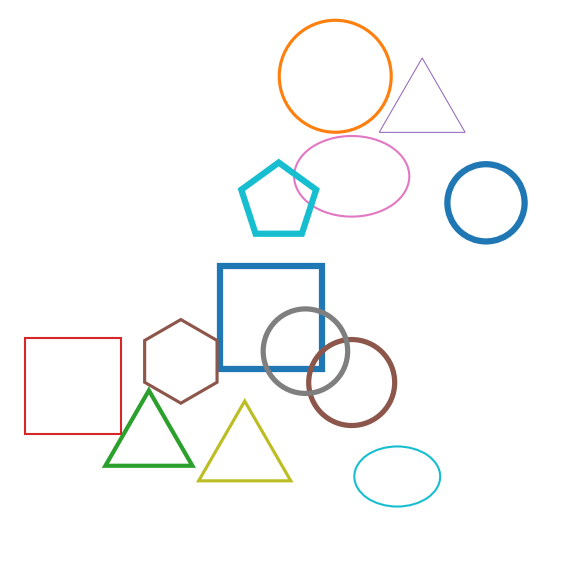[{"shape": "square", "thickness": 3, "radius": 0.45, "center": [0.469, 0.449]}, {"shape": "circle", "thickness": 3, "radius": 0.33, "center": [0.842, 0.648]}, {"shape": "circle", "thickness": 1.5, "radius": 0.48, "center": [0.581, 0.867]}, {"shape": "triangle", "thickness": 2, "radius": 0.43, "center": [0.258, 0.236]}, {"shape": "square", "thickness": 1, "radius": 0.42, "center": [0.127, 0.33]}, {"shape": "triangle", "thickness": 0.5, "radius": 0.43, "center": [0.731, 0.813]}, {"shape": "circle", "thickness": 2.5, "radius": 0.37, "center": [0.609, 0.337]}, {"shape": "hexagon", "thickness": 1.5, "radius": 0.36, "center": [0.313, 0.373]}, {"shape": "oval", "thickness": 1, "radius": 0.5, "center": [0.609, 0.694]}, {"shape": "circle", "thickness": 2.5, "radius": 0.37, "center": [0.529, 0.391]}, {"shape": "triangle", "thickness": 1.5, "radius": 0.46, "center": [0.424, 0.213]}, {"shape": "pentagon", "thickness": 3, "radius": 0.34, "center": [0.483, 0.65]}, {"shape": "oval", "thickness": 1, "radius": 0.37, "center": [0.688, 0.174]}]